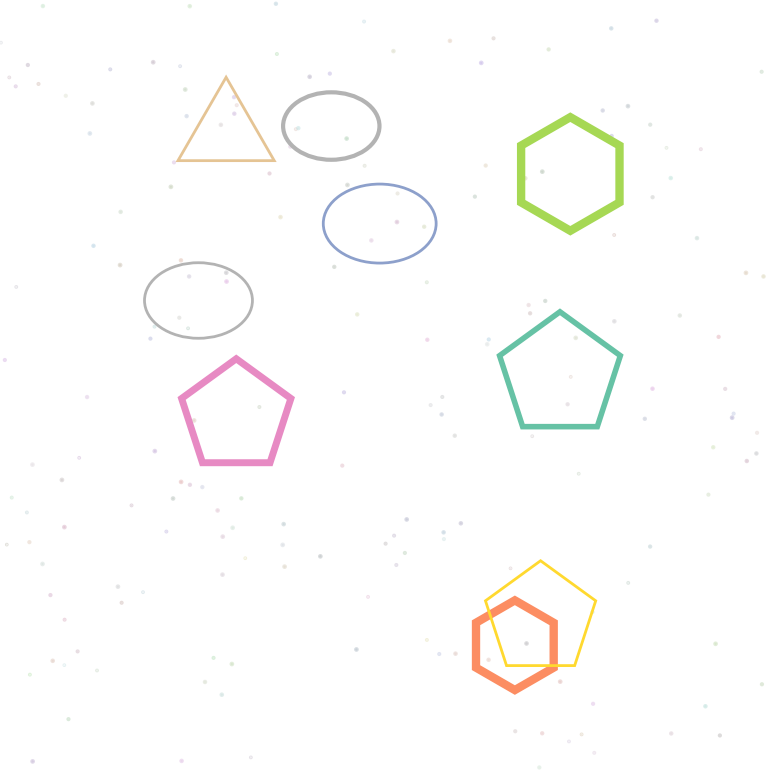[{"shape": "pentagon", "thickness": 2, "radius": 0.41, "center": [0.727, 0.513]}, {"shape": "hexagon", "thickness": 3, "radius": 0.29, "center": [0.669, 0.162]}, {"shape": "oval", "thickness": 1, "radius": 0.37, "center": [0.493, 0.71]}, {"shape": "pentagon", "thickness": 2.5, "radius": 0.37, "center": [0.307, 0.459]}, {"shape": "hexagon", "thickness": 3, "radius": 0.37, "center": [0.741, 0.774]}, {"shape": "pentagon", "thickness": 1, "radius": 0.38, "center": [0.702, 0.196]}, {"shape": "triangle", "thickness": 1, "radius": 0.36, "center": [0.294, 0.827]}, {"shape": "oval", "thickness": 1.5, "radius": 0.31, "center": [0.43, 0.836]}, {"shape": "oval", "thickness": 1, "radius": 0.35, "center": [0.258, 0.61]}]